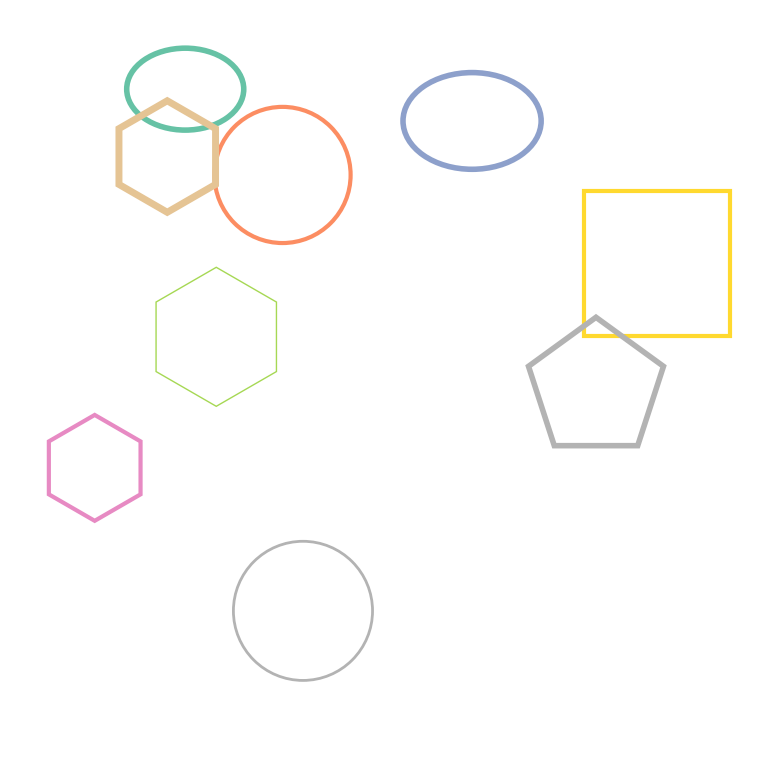[{"shape": "oval", "thickness": 2, "radius": 0.38, "center": [0.241, 0.884]}, {"shape": "circle", "thickness": 1.5, "radius": 0.44, "center": [0.367, 0.773]}, {"shape": "oval", "thickness": 2, "radius": 0.45, "center": [0.613, 0.843]}, {"shape": "hexagon", "thickness": 1.5, "radius": 0.34, "center": [0.123, 0.392]}, {"shape": "hexagon", "thickness": 0.5, "radius": 0.45, "center": [0.281, 0.563]}, {"shape": "square", "thickness": 1.5, "radius": 0.47, "center": [0.853, 0.658]}, {"shape": "hexagon", "thickness": 2.5, "radius": 0.36, "center": [0.217, 0.797]}, {"shape": "circle", "thickness": 1, "radius": 0.45, "center": [0.393, 0.207]}, {"shape": "pentagon", "thickness": 2, "radius": 0.46, "center": [0.774, 0.496]}]